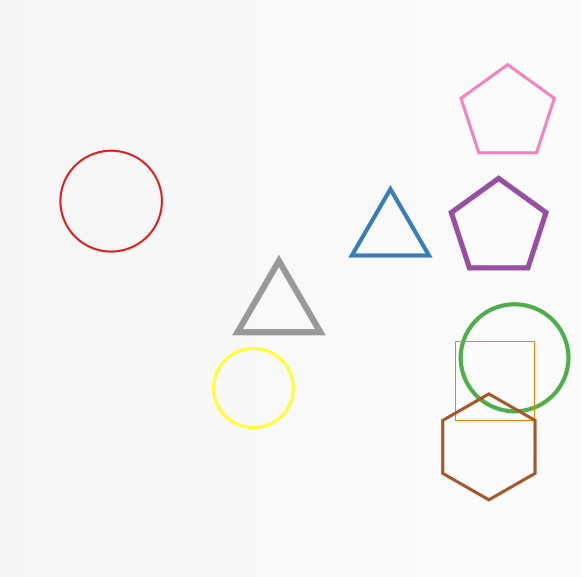[{"shape": "circle", "thickness": 1, "radius": 0.44, "center": [0.191, 0.651]}, {"shape": "triangle", "thickness": 2, "radius": 0.38, "center": [0.672, 0.595]}, {"shape": "circle", "thickness": 2, "radius": 0.46, "center": [0.885, 0.38]}, {"shape": "pentagon", "thickness": 2.5, "radius": 0.43, "center": [0.858, 0.605]}, {"shape": "square", "thickness": 0.5, "radius": 0.34, "center": [0.851, 0.34]}, {"shape": "circle", "thickness": 1.5, "radius": 0.34, "center": [0.436, 0.327]}, {"shape": "hexagon", "thickness": 1.5, "radius": 0.46, "center": [0.841, 0.225]}, {"shape": "pentagon", "thickness": 1.5, "radius": 0.42, "center": [0.873, 0.803]}, {"shape": "triangle", "thickness": 3, "radius": 0.41, "center": [0.48, 0.465]}]